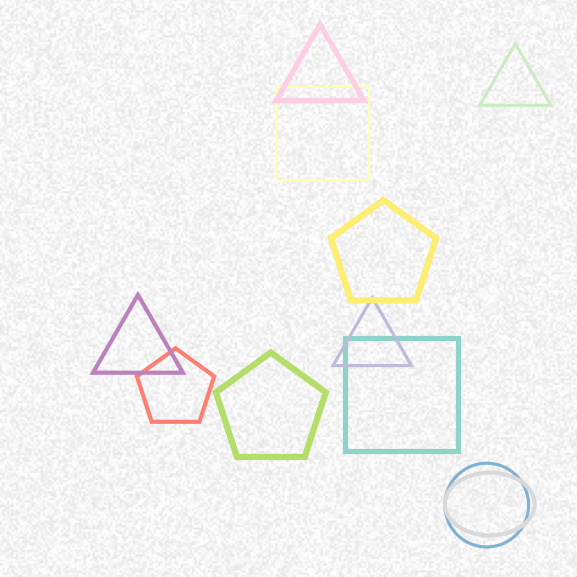[{"shape": "square", "thickness": 2.5, "radius": 0.49, "center": [0.695, 0.317]}, {"shape": "square", "thickness": 1, "radius": 0.4, "center": [0.559, 0.768]}, {"shape": "triangle", "thickness": 1.5, "radius": 0.39, "center": [0.645, 0.405]}, {"shape": "pentagon", "thickness": 2, "radius": 0.35, "center": [0.304, 0.326]}, {"shape": "circle", "thickness": 1.5, "radius": 0.36, "center": [0.843, 0.125]}, {"shape": "pentagon", "thickness": 3, "radius": 0.5, "center": [0.469, 0.289]}, {"shape": "triangle", "thickness": 2.5, "radius": 0.44, "center": [0.554, 0.869]}, {"shape": "oval", "thickness": 2, "radius": 0.39, "center": [0.848, 0.126]}, {"shape": "triangle", "thickness": 2, "radius": 0.45, "center": [0.239, 0.399]}, {"shape": "triangle", "thickness": 1.5, "radius": 0.36, "center": [0.892, 0.852]}, {"shape": "pentagon", "thickness": 3, "radius": 0.48, "center": [0.664, 0.557]}]